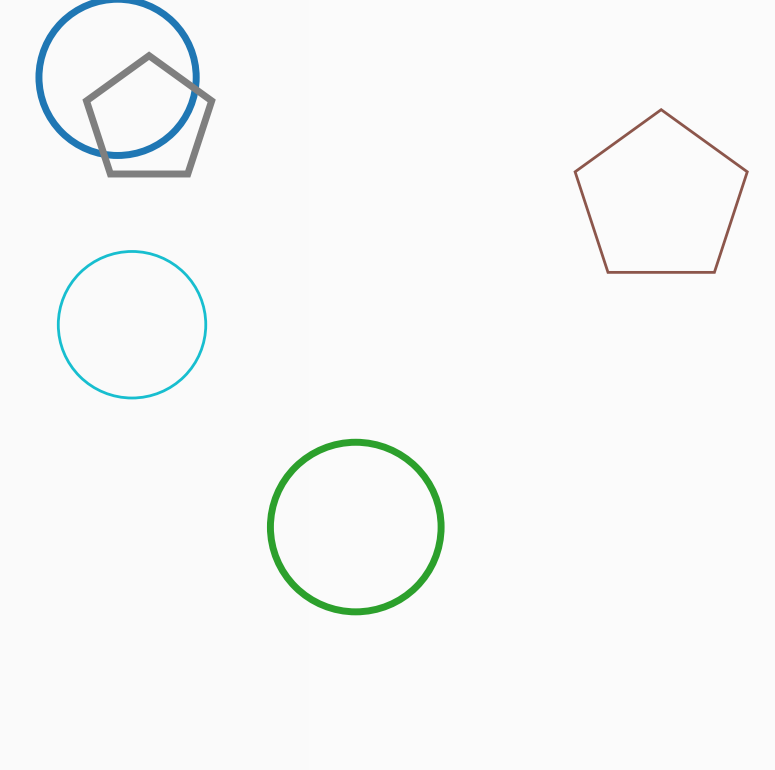[{"shape": "circle", "thickness": 2.5, "radius": 0.51, "center": [0.152, 0.9]}, {"shape": "circle", "thickness": 2.5, "radius": 0.55, "center": [0.459, 0.316]}, {"shape": "pentagon", "thickness": 1, "radius": 0.58, "center": [0.853, 0.741]}, {"shape": "pentagon", "thickness": 2.5, "radius": 0.42, "center": [0.192, 0.843]}, {"shape": "circle", "thickness": 1, "radius": 0.48, "center": [0.17, 0.578]}]